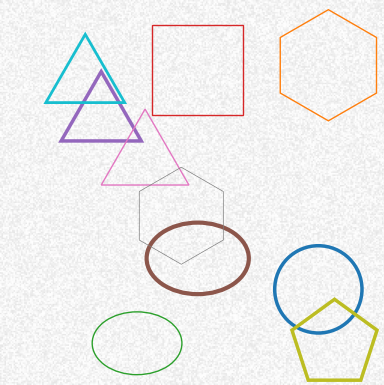[{"shape": "circle", "thickness": 2.5, "radius": 0.57, "center": [0.827, 0.248]}, {"shape": "hexagon", "thickness": 1, "radius": 0.72, "center": [0.853, 0.831]}, {"shape": "oval", "thickness": 1, "radius": 0.58, "center": [0.356, 0.108]}, {"shape": "square", "thickness": 1, "radius": 0.59, "center": [0.513, 0.818]}, {"shape": "triangle", "thickness": 2.5, "radius": 0.6, "center": [0.263, 0.694]}, {"shape": "oval", "thickness": 3, "radius": 0.66, "center": [0.514, 0.329]}, {"shape": "triangle", "thickness": 1, "radius": 0.66, "center": [0.377, 0.585]}, {"shape": "hexagon", "thickness": 0.5, "radius": 0.63, "center": [0.471, 0.44]}, {"shape": "pentagon", "thickness": 2.5, "radius": 0.58, "center": [0.869, 0.106]}, {"shape": "triangle", "thickness": 2, "radius": 0.59, "center": [0.221, 0.793]}]